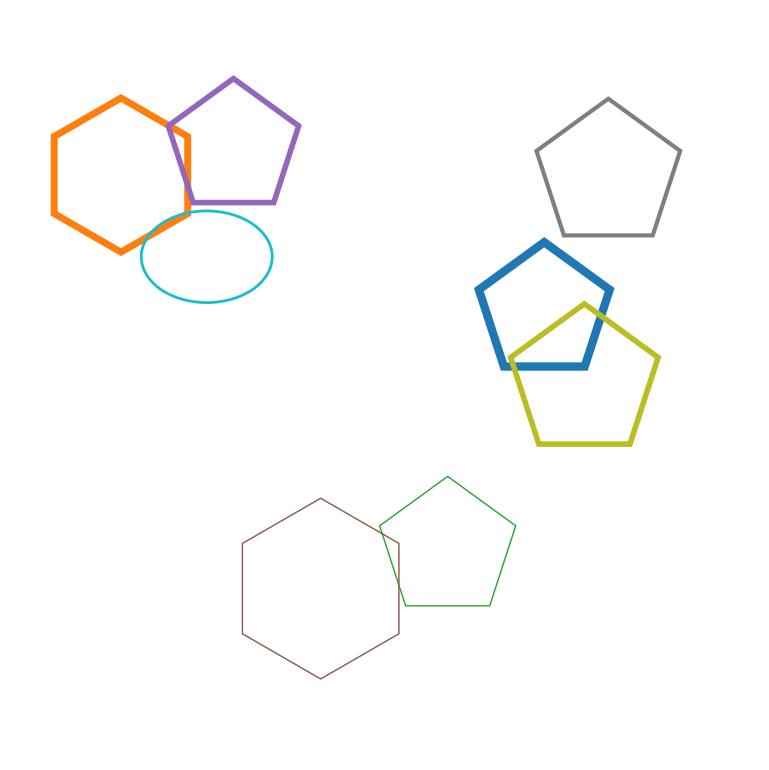[{"shape": "pentagon", "thickness": 3, "radius": 0.45, "center": [0.707, 0.596]}, {"shape": "hexagon", "thickness": 2.5, "radius": 0.5, "center": [0.157, 0.773]}, {"shape": "pentagon", "thickness": 0.5, "radius": 0.46, "center": [0.581, 0.288]}, {"shape": "pentagon", "thickness": 2, "radius": 0.45, "center": [0.303, 0.809]}, {"shape": "hexagon", "thickness": 0.5, "radius": 0.59, "center": [0.416, 0.236]}, {"shape": "pentagon", "thickness": 1.5, "radius": 0.49, "center": [0.79, 0.774]}, {"shape": "pentagon", "thickness": 2, "radius": 0.5, "center": [0.759, 0.505]}, {"shape": "oval", "thickness": 1, "radius": 0.43, "center": [0.269, 0.667]}]